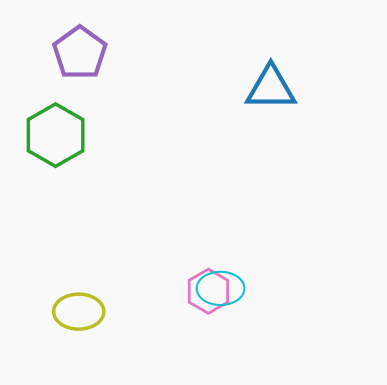[{"shape": "triangle", "thickness": 3, "radius": 0.35, "center": [0.699, 0.771]}, {"shape": "hexagon", "thickness": 2.5, "radius": 0.41, "center": [0.143, 0.649]}, {"shape": "pentagon", "thickness": 3, "radius": 0.35, "center": [0.206, 0.863]}, {"shape": "hexagon", "thickness": 2, "radius": 0.29, "center": [0.538, 0.244]}, {"shape": "oval", "thickness": 2.5, "radius": 0.32, "center": [0.203, 0.191]}, {"shape": "oval", "thickness": 1.5, "radius": 0.31, "center": [0.569, 0.251]}]